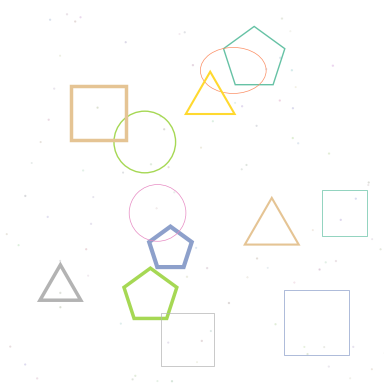[{"shape": "pentagon", "thickness": 1, "radius": 0.42, "center": [0.66, 0.848]}, {"shape": "square", "thickness": 0.5, "radius": 0.3, "center": [0.895, 0.446]}, {"shape": "oval", "thickness": 0.5, "radius": 0.43, "center": [0.606, 0.817]}, {"shape": "square", "thickness": 0.5, "radius": 0.42, "center": [0.822, 0.163]}, {"shape": "pentagon", "thickness": 3, "radius": 0.29, "center": [0.443, 0.353]}, {"shape": "circle", "thickness": 0.5, "radius": 0.37, "center": [0.409, 0.447]}, {"shape": "circle", "thickness": 1, "radius": 0.4, "center": [0.376, 0.631]}, {"shape": "pentagon", "thickness": 2.5, "radius": 0.36, "center": [0.391, 0.231]}, {"shape": "triangle", "thickness": 1.5, "radius": 0.37, "center": [0.546, 0.74]}, {"shape": "square", "thickness": 2.5, "radius": 0.36, "center": [0.255, 0.706]}, {"shape": "triangle", "thickness": 1.5, "radius": 0.4, "center": [0.706, 0.405]}, {"shape": "triangle", "thickness": 2.5, "radius": 0.31, "center": [0.157, 0.251]}, {"shape": "square", "thickness": 0.5, "radius": 0.35, "center": [0.487, 0.119]}]